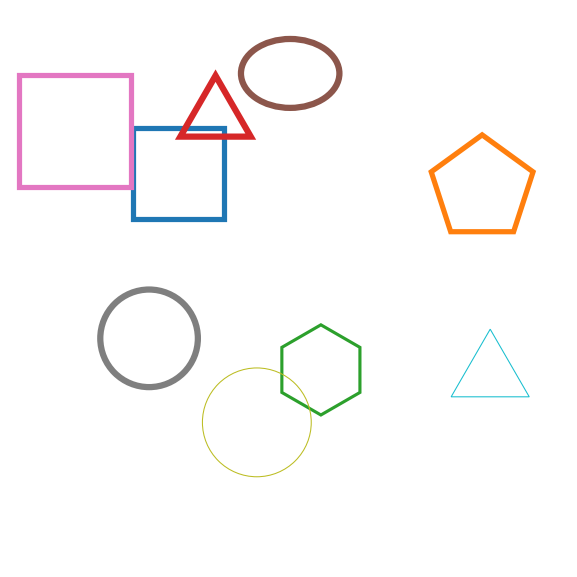[{"shape": "square", "thickness": 2.5, "radius": 0.4, "center": [0.309, 0.699]}, {"shape": "pentagon", "thickness": 2.5, "radius": 0.46, "center": [0.835, 0.673]}, {"shape": "hexagon", "thickness": 1.5, "radius": 0.39, "center": [0.556, 0.359]}, {"shape": "triangle", "thickness": 3, "radius": 0.35, "center": [0.373, 0.798]}, {"shape": "oval", "thickness": 3, "radius": 0.43, "center": [0.502, 0.872]}, {"shape": "square", "thickness": 2.5, "radius": 0.48, "center": [0.129, 0.773]}, {"shape": "circle", "thickness": 3, "radius": 0.42, "center": [0.258, 0.413]}, {"shape": "circle", "thickness": 0.5, "radius": 0.47, "center": [0.445, 0.268]}, {"shape": "triangle", "thickness": 0.5, "radius": 0.39, "center": [0.849, 0.351]}]